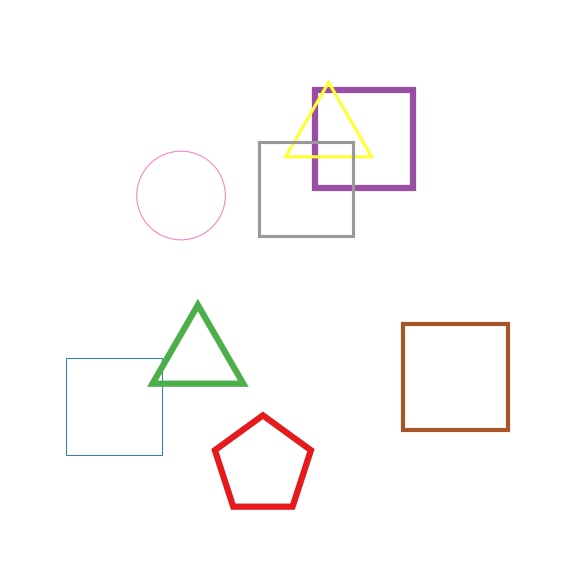[{"shape": "pentagon", "thickness": 3, "radius": 0.44, "center": [0.455, 0.192]}, {"shape": "square", "thickness": 0.5, "radius": 0.42, "center": [0.197, 0.296]}, {"shape": "triangle", "thickness": 3, "radius": 0.45, "center": [0.343, 0.38]}, {"shape": "square", "thickness": 3, "radius": 0.42, "center": [0.631, 0.759]}, {"shape": "triangle", "thickness": 1.5, "radius": 0.43, "center": [0.569, 0.771]}, {"shape": "square", "thickness": 2, "radius": 0.46, "center": [0.789, 0.347]}, {"shape": "circle", "thickness": 0.5, "radius": 0.38, "center": [0.314, 0.661]}, {"shape": "square", "thickness": 1.5, "radius": 0.41, "center": [0.53, 0.673]}]